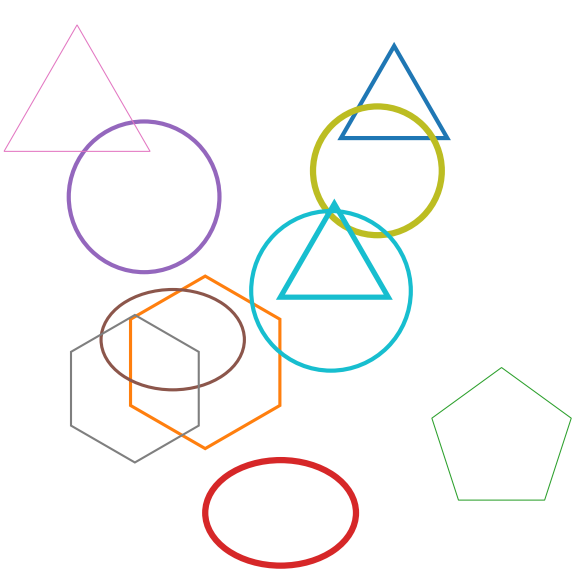[{"shape": "triangle", "thickness": 2, "radius": 0.53, "center": [0.682, 0.813]}, {"shape": "hexagon", "thickness": 1.5, "radius": 0.75, "center": [0.355, 0.372]}, {"shape": "pentagon", "thickness": 0.5, "radius": 0.63, "center": [0.868, 0.236]}, {"shape": "oval", "thickness": 3, "radius": 0.65, "center": [0.486, 0.111]}, {"shape": "circle", "thickness": 2, "radius": 0.65, "center": [0.25, 0.658]}, {"shape": "oval", "thickness": 1.5, "radius": 0.62, "center": [0.299, 0.411]}, {"shape": "triangle", "thickness": 0.5, "radius": 0.73, "center": [0.133, 0.81]}, {"shape": "hexagon", "thickness": 1, "radius": 0.64, "center": [0.234, 0.326]}, {"shape": "circle", "thickness": 3, "radius": 0.56, "center": [0.654, 0.703]}, {"shape": "triangle", "thickness": 2.5, "radius": 0.54, "center": [0.579, 0.538]}, {"shape": "circle", "thickness": 2, "radius": 0.69, "center": [0.573, 0.496]}]